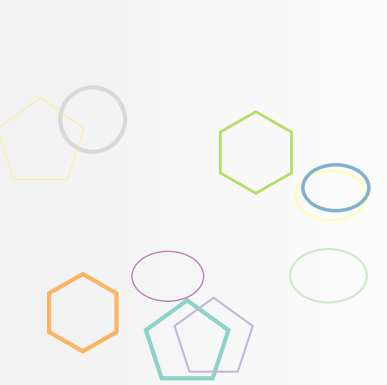[{"shape": "pentagon", "thickness": 3, "radius": 0.56, "center": [0.483, 0.108]}, {"shape": "oval", "thickness": 1.5, "radius": 0.46, "center": [0.854, 0.492]}, {"shape": "pentagon", "thickness": 1.5, "radius": 0.53, "center": [0.551, 0.12]}, {"shape": "oval", "thickness": 2.5, "radius": 0.43, "center": [0.867, 0.512]}, {"shape": "hexagon", "thickness": 3, "radius": 0.5, "center": [0.214, 0.188]}, {"shape": "hexagon", "thickness": 2, "radius": 0.53, "center": [0.66, 0.604]}, {"shape": "circle", "thickness": 3, "radius": 0.42, "center": [0.239, 0.689]}, {"shape": "oval", "thickness": 1, "radius": 0.46, "center": [0.433, 0.282]}, {"shape": "oval", "thickness": 1.5, "radius": 0.5, "center": [0.848, 0.284]}, {"shape": "pentagon", "thickness": 0.5, "radius": 0.59, "center": [0.105, 0.629]}]